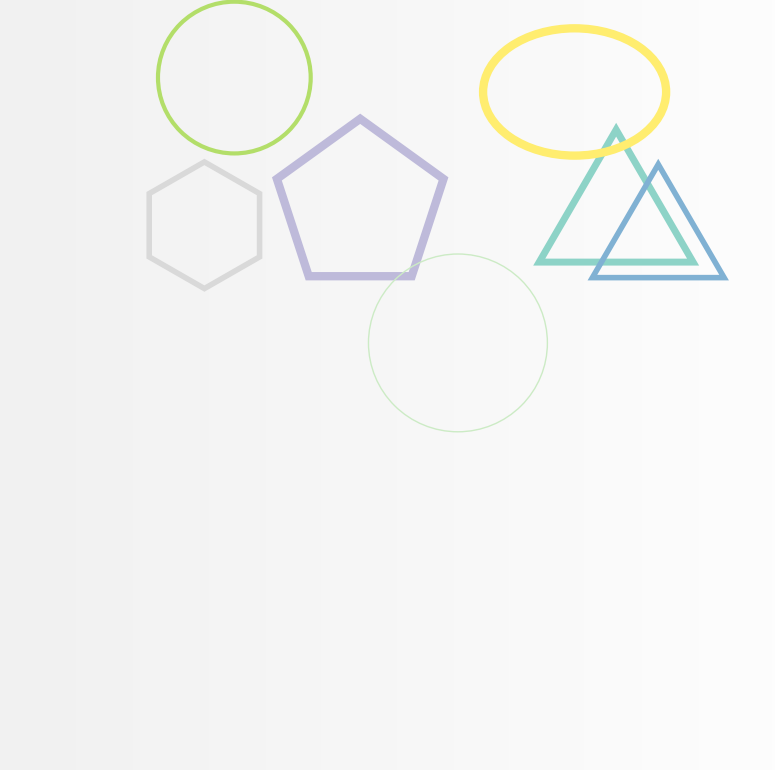[{"shape": "triangle", "thickness": 2.5, "radius": 0.57, "center": [0.795, 0.717]}, {"shape": "pentagon", "thickness": 3, "radius": 0.57, "center": [0.465, 0.733]}, {"shape": "triangle", "thickness": 2, "radius": 0.49, "center": [0.849, 0.688]}, {"shape": "circle", "thickness": 1.5, "radius": 0.49, "center": [0.302, 0.899]}, {"shape": "hexagon", "thickness": 2, "radius": 0.41, "center": [0.264, 0.707]}, {"shape": "circle", "thickness": 0.5, "radius": 0.58, "center": [0.591, 0.555]}, {"shape": "oval", "thickness": 3, "radius": 0.59, "center": [0.741, 0.881]}]